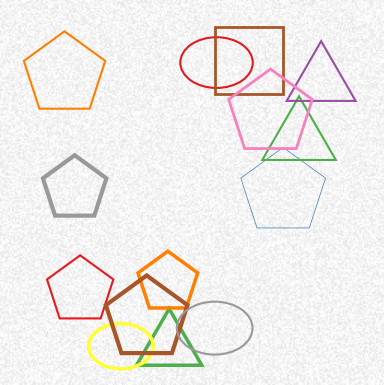[{"shape": "oval", "thickness": 1.5, "radius": 0.47, "center": [0.562, 0.837]}, {"shape": "pentagon", "thickness": 1.5, "radius": 0.45, "center": [0.208, 0.246]}, {"shape": "pentagon", "thickness": 0.5, "radius": 0.58, "center": [0.735, 0.501]}, {"shape": "triangle", "thickness": 2.5, "radius": 0.49, "center": [0.439, 0.1]}, {"shape": "triangle", "thickness": 1.5, "radius": 0.55, "center": [0.777, 0.64]}, {"shape": "triangle", "thickness": 1.5, "radius": 0.52, "center": [0.834, 0.79]}, {"shape": "pentagon", "thickness": 1.5, "radius": 0.56, "center": [0.168, 0.808]}, {"shape": "pentagon", "thickness": 2.5, "radius": 0.41, "center": [0.436, 0.266]}, {"shape": "oval", "thickness": 2.5, "radius": 0.42, "center": [0.314, 0.101]}, {"shape": "square", "thickness": 2, "radius": 0.44, "center": [0.646, 0.843]}, {"shape": "pentagon", "thickness": 3, "radius": 0.56, "center": [0.381, 0.173]}, {"shape": "pentagon", "thickness": 2, "radius": 0.57, "center": [0.703, 0.706]}, {"shape": "oval", "thickness": 1.5, "radius": 0.49, "center": [0.558, 0.148]}, {"shape": "pentagon", "thickness": 3, "radius": 0.43, "center": [0.194, 0.51]}]